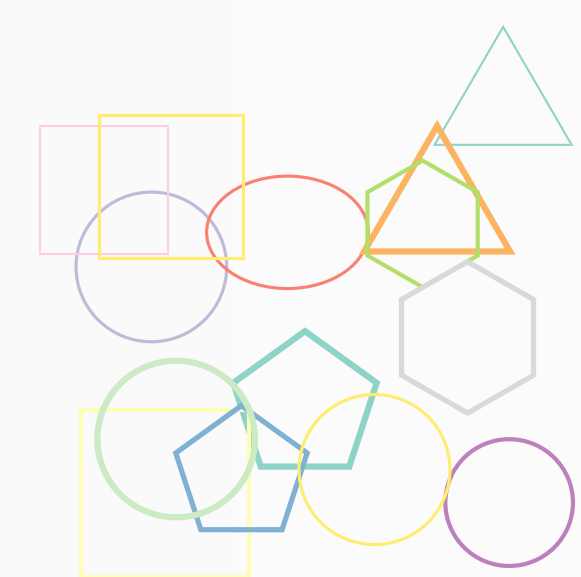[{"shape": "pentagon", "thickness": 3, "radius": 0.65, "center": [0.525, 0.296]}, {"shape": "triangle", "thickness": 1, "radius": 0.68, "center": [0.866, 0.816]}, {"shape": "square", "thickness": 2, "radius": 0.72, "center": [0.284, 0.144]}, {"shape": "circle", "thickness": 1.5, "radius": 0.65, "center": [0.26, 0.537]}, {"shape": "oval", "thickness": 1.5, "radius": 0.7, "center": [0.495, 0.597]}, {"shape": "pentagon", "thickness": 2.5, "radius": 0.59, "center": [0.415, 0.178]}, {"shape": "triangle", "thickness": 3, "radius": 0.72, "center": [0.752, 0.636]}, {"shape": "hexagon", "thickness": 2, "radius": 0.55, "center": [0.727, 0.611]}, {"shape": "square", "thickness": 1, "radius": 0.55, "center": [0.179, 0.67]}, {"shape": "hexagon", "thickness": 2.5, "radius": 0.66, "center": [0.804, 0.415]}, {"shape": "circle", "thickness": 2, "radius": 0.55, "center": [0.876, 0.129]}, {"shape": "circle", "thickness": 3, "radius": 0.68, "center": [0.303, 0.239]}, {"shape": "square", "thickness": 1.5, "radius": 0.62, "center": [0.294, 0.677]}, {"shape": "circle", "thickness": 1.5, "radius": 0.65, "center": [0.644, 0.186]}]